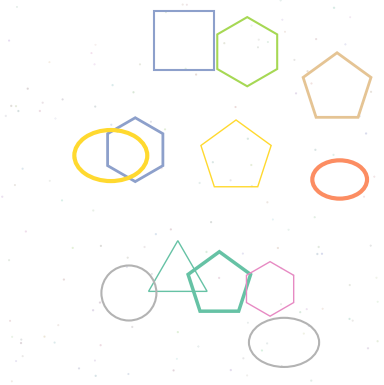[{"shape": "triangle", "thickness": 1, "radius": 0.44, "center": [0.462, 0.287]}, {"shape": "pentagon", "thickness": 2.5, "radius": 0.43, "center": [0.57, 0.261]}, {"shape": "oval", "thickness": 3, "radius": 0.36, "center": [0.882, 0.534]}, {"shape": "square", "thickness": 1.5, "radius": 0.39, "center": [0.479, 0.895]}, {"shape": "hexagon", "thickness": 2, "radius": 0.41, "center": [0.351, 0.611]}, {"shape": "hexagon", "thickness": 1, "radius": 0.35, "center": [0.701, 0.25]}, {"shape": "hexagon", "thickness": 1.5, "radius": 0.45, "center": [0.642, 0.866]}, {"shape": "pentagon", "thickness": 1, "radius": 0.48, "center": [0.613, 0.592]}, {"shape": "oval", "thickness": 3, "radius": 0.47, "center": [0.288, 0.596]}, {"shape": "pentagon", "thickness": 2, "radius": 0.46, "center": [0.875, 0.77]}, {"shape": "circle", "thickness": 1.5, "radius": 0.36, "center": [0.335, 0.239]}, {"shape": "oval", "thickness": 1.5, "radius": 0.46, "center": [0.738, 0.111]}]